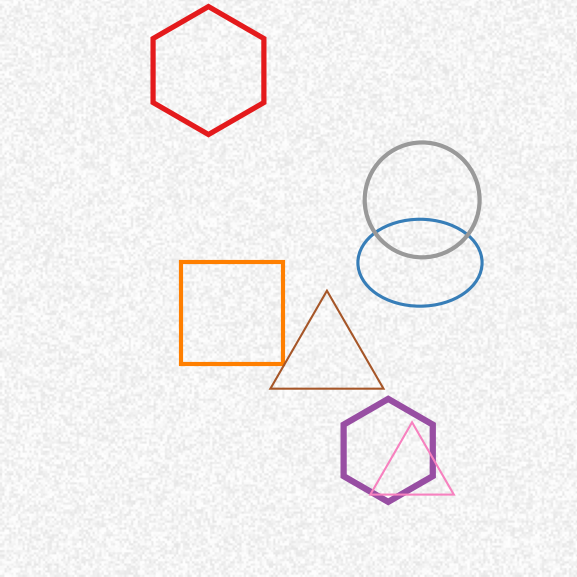[{"shape": "hexagon", "thickness": 2.5, "radius": 0.55, "center": [0.361, 0.877]}, {"shape": "oval", "thickness": 1.5, "radius": 0.54, "center": [0.727, 0.544]}, {"shape": "hexagon", "thickness": 3, "radius": 0.45, "center": [0.672, 0.219]}, {"shape": "square", "thickness": 2, "radius": 0.44, "center": [0.401, 0.456]}, {"shape": "triangle", "thickness": 1, "radius": 0.57, "center": [0.566, 0.383]}, {"shape": "triangle", "thickness": 1, "radius": 0.42, "center": [0.714, 0.184]}, {"shape": "circle", "thickness": 2, "radius": 0.5, "center": [0.731, 0.653]}]